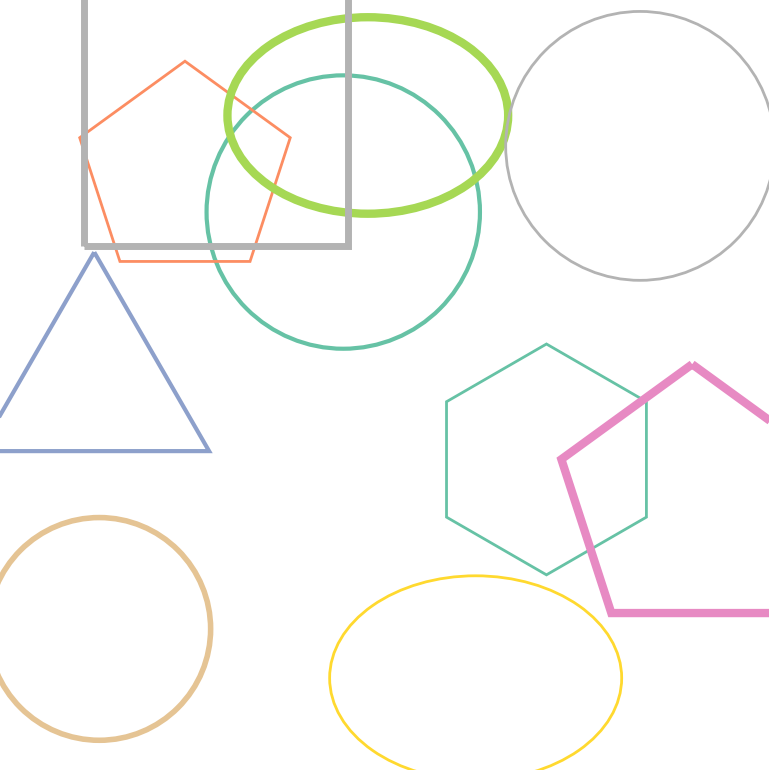[{"shape": "hexagon", "thickness": 1, "radius": 0.75, "center": [0.71, 0.403]}, {"shape": "circle", "thickness": 1.5, "radius": 0.89, "center": [0.446, 0.725]}, {"shape": "pentagon", "thickness": 1, "radius": 0.72, "center": [0.24, 0.777]}, {"shape": "triangle", "thickness": 1.5, "radius": 0.86, "center": [0.122, 0.5]}, {"shape": "pentagon", "thickness": 3, "radius": 0.89, "center": [0.899, 0.348]}, {"shape": "oval", "thickness": 3, "radius": 0.91, "center": [0.478, 0.85]}, {"shape": "oval", "thickness": 1, "radius": 0.95, "center": [0.618, 0.119]}, {"shape": "circle", "thickness": 2, "radius": 0.72, "center": [0.129, 0.183]}, {"shape": "square", "thickness": 2.5, "radius": 0.86, "center": [0.28, 0.851]}, {"shape": "circle", "thickness": 1, "radius": 0.87, "center": [0.831, 0.811]}]